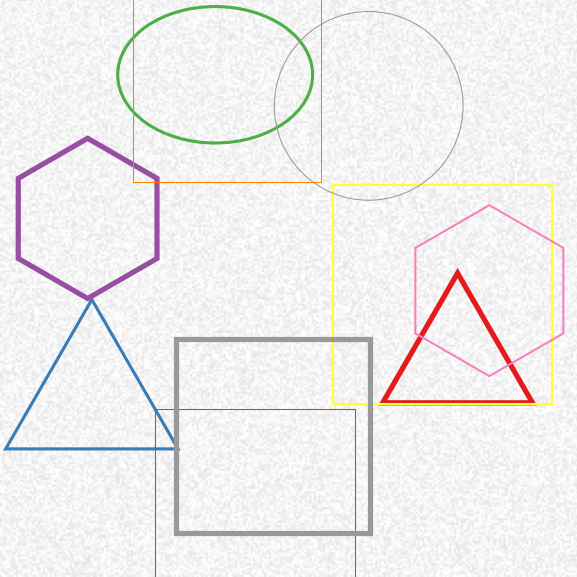[{"shape": "triangle", "thickness": 2.5, "radius": 0.75, "center": [0.792, 0.376]}, {"shape": "triangle", "thickness": 1.5, "radius": 0.86, "center": [0.159, 0.308]}, {"shape": "oval", "thickness": 1.5, "radius": 0.84, "center": [0.373, 0.87]}, {"shape": "hexagon", "thickness": 2.5, "radius": 0.69, "center": [0.152, 0.621]}, {"shape": "square", "thickness": 0.5, "radius": 0.81, "center": [0.394, 0.846]}, {"shape": "square", "thickness": 1, "radius": 0.95, "center": [0.766, 0.49]}, {"shape": "square", "thickness": 0.5, "radius": 0.86, "center": [0.442, 0.119]}, {"shape": "hexagon", "thickness": 1, "radius": 0.74, "center": [0.847, 0.496]}, {"shape": "square", "thickness": 2.5, "radius": 0.84, "center": [0.473, 0.244]}, {"shape": "circle", "thickness": 0.5, "radius": 0.82, "center": [0.638, 0.816]}]